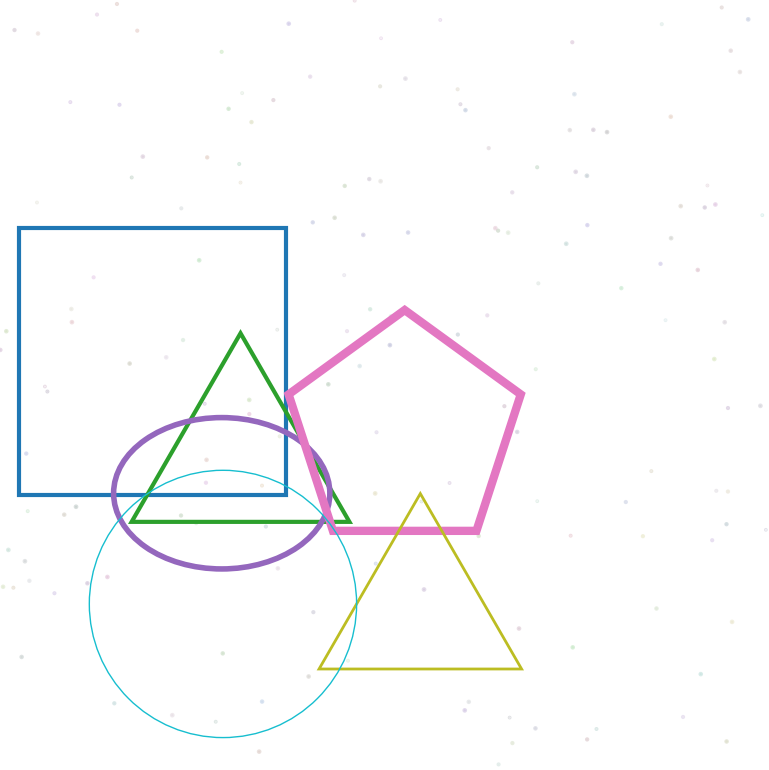[{"shape": "square", "thickness": 1.5, "radius": 0.87, "center": [0.198, 0.531]}, {"shape": "triangle", "thickness": 1.5, "radius": 0.82, "center": [0.312, 0.404]}, {"shape": "oval", "thickness": 2, "radius": 0.7, "center": [0.288, 0.359]}, {"shape": "pentagon", "thickness": 3, "radius": 0.79, "center": [0.526, 0.439]}, {"shape": "triangle", "thickness": 1, "radius": 0.76, "center": [0.546, 0.207]}, {"shape": "circle", "thickness": 0.5, "radius": 0.87, "center": [0.29, 0.216]}]